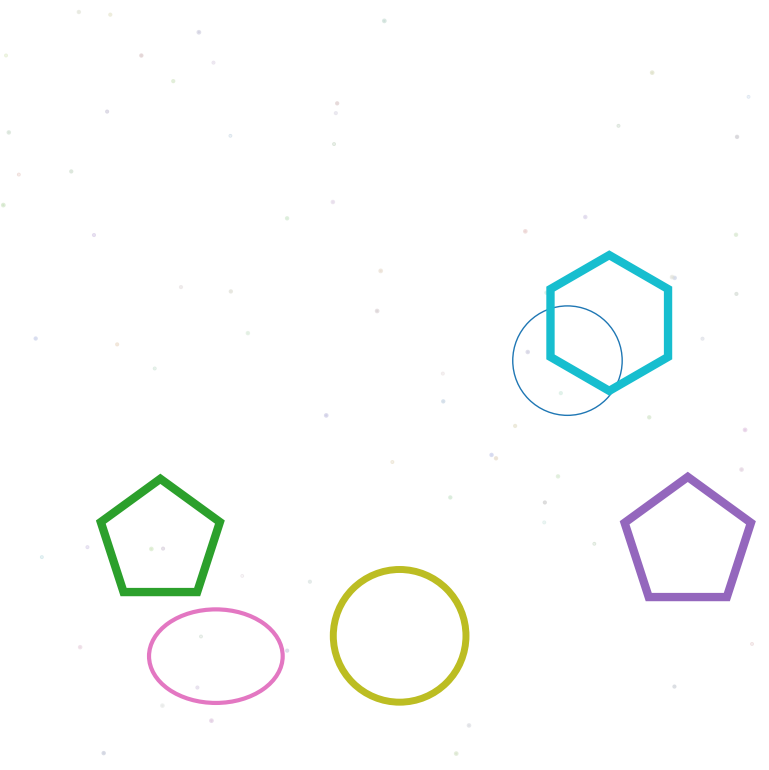[{"shape": "circle", "thickness": 0.5, "radius": 0.36, "center": [0.737, 0.532]}, {"shape": "pentagon", "thickness": 3, "radius": 0.41, "center": [0.208, 0.297]}, {"shape": "pentagon", "thickness": 3, "radius": 0.43, "center": [0.893, 0.294]}, {"shape": "oval", "thickness": 1.5, "radius": 0.43, "center": [0.28, 0.148]}, {"shape": "circle", "thickness": 2.5, "radius": 0.43, "center": [0.519, 0.174]}, {"shape": "hexagon", "thickness": 3, "radius": 0.44, "center": [0.791, 0.581]}]